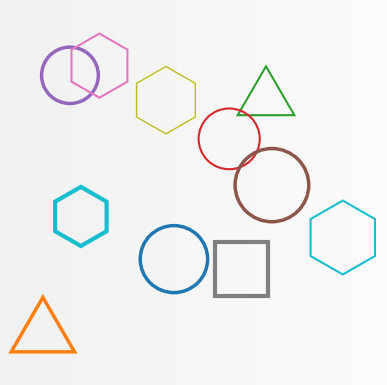[{"shape": "circle", "thickness": 2.5, "radius": 0.43, "center": [0.449, 0.327]}, {"shape": "triangle", "thickness": 2.5, "radius": 0.47, "center": [0.111, 0.133]}, {"shape": "triangle", "thickness": 1.5, "radius": 0.42, "center": [0.686, 0.743]}, {"shape": "circle", "thickness": 1.5, "radius": 0.39, "center": [0.591, 0.639]}, {"shape": "circle", "thickness": 2.5, "radius": 0.37, "center": [0.181, 0.804]}, {"shape": "circle", "thickness": 2.5, "radius": 0.48, "center": [0.702, 0.519]}, {"shape": "hexagon", "thickness": 1.5, "radius": 0.42, "center": [0.257, 0.83]}, {"shape": "square", "thickness": 3, "radius": 0.35, "center": [0.623, 0.301]}, {"shape": "hexagon", "thickness": 1, "radius": 0.44, "center": [0.428, 0.74]}, {"shape": "hexagon", "thickness": 1.5, "radius": 0.48, "center": [0.885, 0.383]}, {"shape": "hexagon", "thickness": 3, "radius": 0.38, "center": [0.209, 0.438]}]